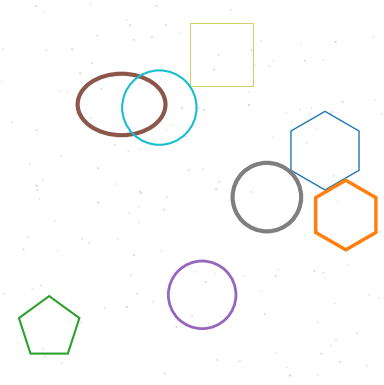[{"shape": "hexagon", "thickness": 1, "radius": 0.51, "center": [0.844, 0.609]}, {"shape": "hexagon", "thickness": 2.5, "radius": 0.45, "center": [0.898, 0.441]}, {"shape": "pentagon", "thickness": 1.5, "radius": 0.41, "center": [0.128, 0.148]}, {"shape": "circle", "thickness": 2, "radius": 0.44, "center": [0.525, 0.234]}, {"shape": "oval", "thickness": 3, "radius": 0.57, "center": [0.316, 0.729]}, {"shape": "circle", "thickness": 3, "radius": 0.45, "center": [0.693, 0.488]}, {"shape": "square", "thickness": 0.5, "radius": 0.41, "center": [0.575, 0.858]}, {"shape": "circle", "thickness": 1.5, "radius": 0.48, "center": [0.414, 0.721]}]